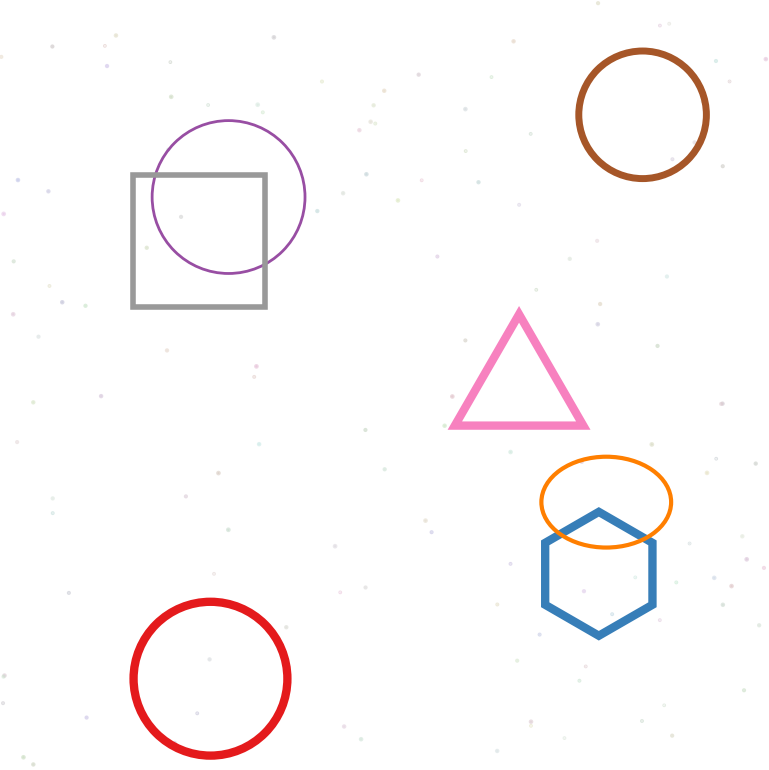[{"shape": "circle", "thickness": 3, "radius": 0.5, "center": [0.273, 0.119]}, {"shape": "hexagon", "thickness": 3, "radius": 0.4, "center": [0.778, 0.255]}, {"shape": "circle", "thickness": 1, "radius": 0.5, "center": [0.297, 0.744]}, {"shape": "oval", "thickness": 1.5, "radius": 0.42, "center": [0.787, 0.348]}, {"shape": "circle", "thickness": 2.5, "radius": 0.41, "center": [0.835, 0.851]}, {"shape": "triangle", "thickness": 3, "radius": 0.48, "center": [0.674, 0.495]}, {"shape": "square", "thickness": 2, "radius": 0.43, "center": [0.258, 0.687]}]